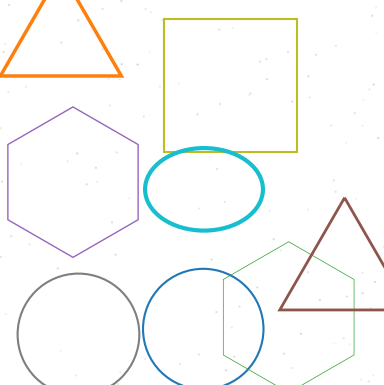[{"shape": "circle", "thickness": 1.5, "radius": 0.78, "center": [0.528, 0.145]}, {"shape": "triangle", "thickness": 2.5, "radius": 0.91, "center": [0.158, 0.893]}, {"shape": "hexagon", "thickness": 0.5, "radius": 0.98, "center": [0.75, 0.176]}, {"shape": "hexagon", "thickness": 1, "radius": 0.98, "center": [0.19, 0.527]}, {"shape": "triangle", "thickness": 2, "radius": 0.97, "center": [0.895, 0.292]}, {"shape": "circle", "thickness": 1.5, "radius": 0.79, "center": [0.204, 0.131]}, {"shape": "square", "thickness": 1.5, "radius": 0.86, "center": [0.598, 0.778]}, {"shape": "oval", "thickness": 3, "radius": 0.77, "center": [0.53, 0.508]}]